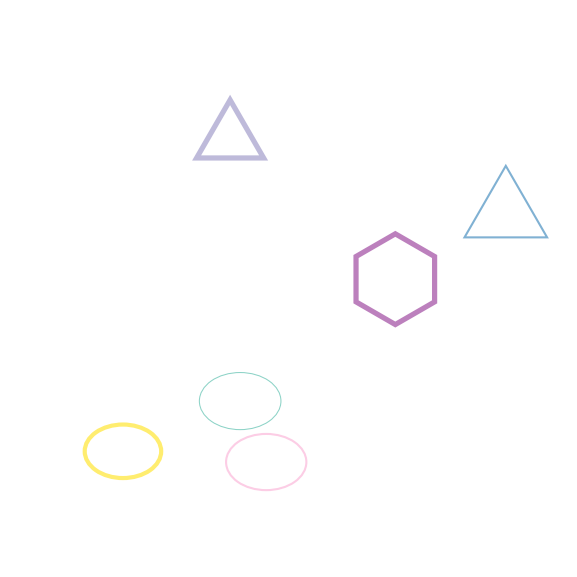[{"shape": "oval", "thickness": 0.5, "radius": 0.35, "center": [0.416, 0.305]}, {"shape": "triangle", "thickness": 2.5, "radius": 0.33, "center": [0.398, 0.759]}, {"shape": "triangle", "thickness": 1, "radius": 0.41, "center": [0.876, 0.629]}, {"shape": "oval", "thickness": 1, "radius": 0.35, "center": [0.461, 0.199]}, {"shape": "hexagon", "thickness": 2.5, "radius": 0.39, "center": [0.685, 0.516]}, {"shape": "oval", "thickness": 2, "radius": 0.33, "center": [0.213, 0.218]}]